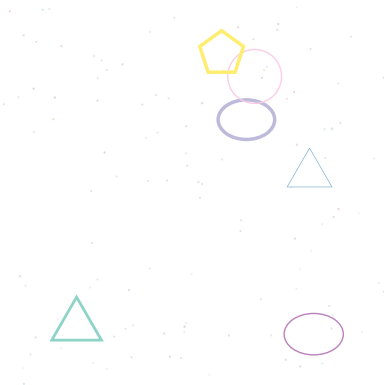[{"shape": "triangle", "thickness": 2, "radius": 0.37, "center": [0.199, 0.154]}, {"shape": "oval", "thickness": 2.5, "radius": 0.37, "center": [0.64, 0.689]}, {"shape": "triangle", "thickness": 0.5, "radius": 0.34, "center": [0.804, 0.548]}, {"shape": "circle", "thickness": 1, "radius": 0.35, "center": [0.661, 0.801]}, {"shape": "oval", "thickness": 1, "radius": 0.38, "center": [0.815, 0.132]}, {"shape": "pentagon", "thickness": 2.5, "radius": 0.3, "center": [0.576, 0.861]}]